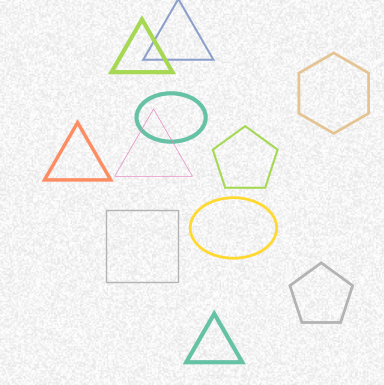[{"shape": "triangle", "thickness": 3, "radius": 0.42, "center": [0.556, 0.101]}, {"shape": "oval", "thickness": 3, "radius": 0.45, "center": [0.444, 0.695]}, {"shape": "triangle", "thickness": 2.5, "radius": 0.5, "center": [0.202, 0.582]}, {"shape": "triangle", "thickness": 1.5, "radius": 0.53, "center": [0.463, 0.897]}, {"shape": "triangle", "thickness": 0.5, "radius": 0.58, "center": [0.399, 0.6]}, {"shape": "pentagon", "thickness": 1.5, "radius": 0.44, "center": [0.637, 0.584]}, {"shape": "triangle", "thickness": 3, "radius": 0.46, "center": [0.369, 0.858]}, {"shape": "oval", "thickness": 2, "radius": 0.56, "center": [0.606, 0.408]}, {"shape": "hexagon", "thickness": 2, "radius": 0.52, "center": [0.867, 0.758]}, {"shape": "pentagon", "thickness": 2, "radius": 0.43, "center": [0.834, 0.232]}, {"shape": "square", "thickness": 1, "radius": 0.47, "center": [0.369, 0.36]}]